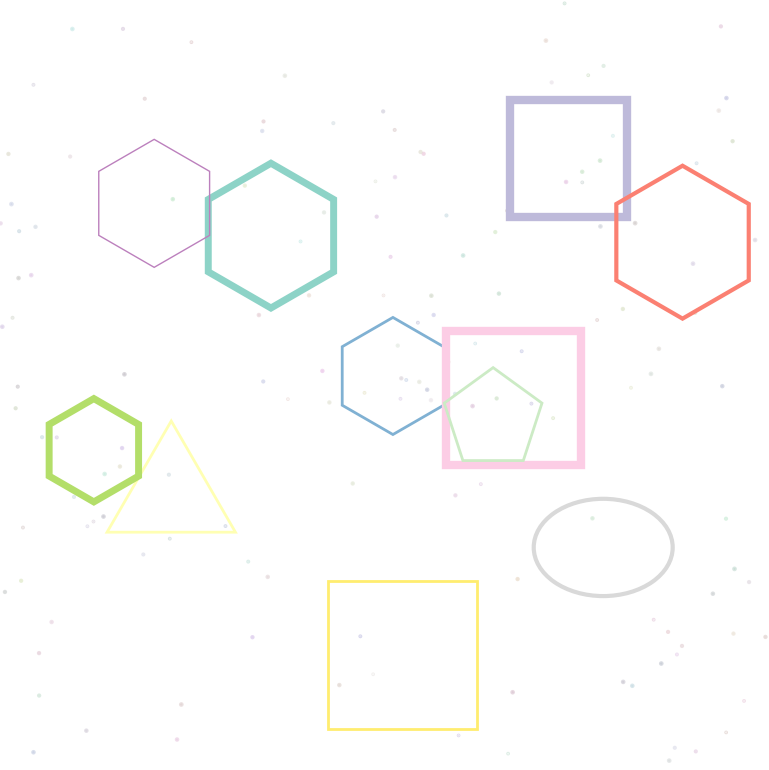[{"shape": "hexagon", "thickness": 2.5, "radius": 0.47, "center": [0.352, 0.694]}, {"shape": "triangle", "thickness": 1, "radius": 0.48, "center": [0.222, 0.357]}, {"shape": "square", "thickness": 3, "radius": 0.38, "center": [0.738, 0.794]}, {"shape": "hexagon", "thickness": 1.5, "radius": 0.5, "center": [0.886, 0.685]}, {"shape": "hexagon", "thickness": 1, "radius": 0.38, "center": [0.51, 0.512]}, {"shape": "hexagon", "thickness": 2.5, "radius": 0.34, "center": [0.122, 0.415]}, {"shape": "square", "thickness": 3, "radius": 0.44, "center": [0.667, 0.483]}, {"shape": "oval", "thickness": 1.5, "radius": 0.45, "center": [0.783, 0.289]}, {"shape": "hexagon", "thickness": 0.5, "radius": 0.42, "center": [0.2, 0.736]}, {"shape": "pentagon", "thickness": 1, "radius": 0.33, "center": [0.64, 0.456]}, {"shape": "square", "thickness": 1, "radius": 0.48, "center": [0.523, 0.15]}]